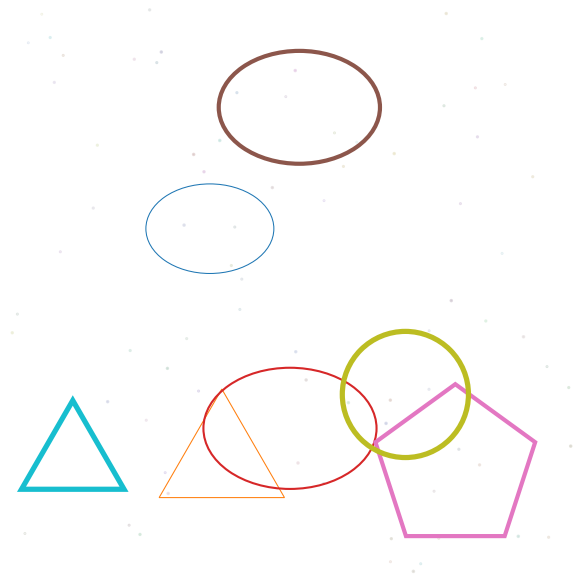[{"shape": "oval", "thickness": 0.5, "radius": 0.55, "center": [0.363, 0.603]}, {"shape": "triangle", "thickness": 0.5, "radius": 0.63, "center": [0.384, 0.2]}, {"shape": "oval", "thickness": 1, "radius": 0.75, "center": [0.502, 0.257]}, {"shape": "oval", "thickness": 2, "radius": 0.7, "center": [0.518, 0.813]}, {"shape": "pentagon", "thickness": 2, "radius": 0.73, "center": [0.788, 0.188]}, {"shape": "circle", "thickness": 2.5, "radius": 0.55, "center": [0.702, 0.316]}, {"shape": "triangle", "thickness": 2.5, "radius": 0.51, "center": [0.126, 0.203]}]